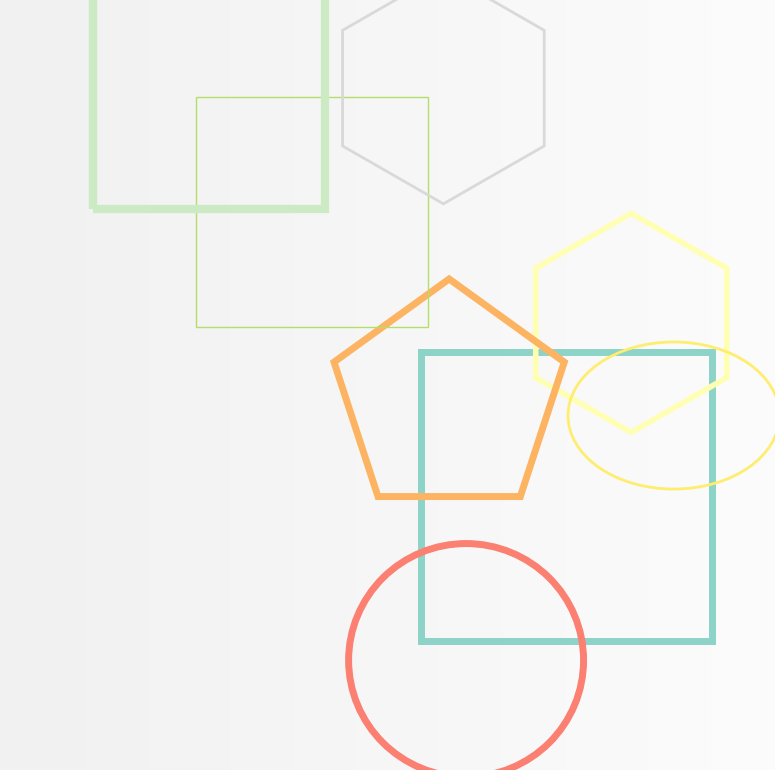[{"shape": "square", "thickness": 2.5, "radius": 0.94, "center": [0.731, 0.355]}, {"shape": "hexagon", "thickness": 2, "radius": 0.71, "center": [0.814, 0.581]}, {"shape": "circle", "thickness": 2.5, "radius": 0.76, "center": [0.601, 0.142]}, {"shape": "pentagon", "thickness": 2.5, "radius": 0.78, "center": [0.58, 0.481]}, {"shape": "square", "thickness": 0.5, "radius": 0.75, "center": [0.402, 0.725]}, {"shape": "hexagon", "thickness": 1, "radius": 0.75, "center": [0.572, 0.886]}, {"shape": "square", "thickness": 3, "radius": 0.75, "center": [0.27, 0.878]}, {"shape": "oval", "thickness": 1, "radius": 0.68, "center": [0.869, 0.46]}]